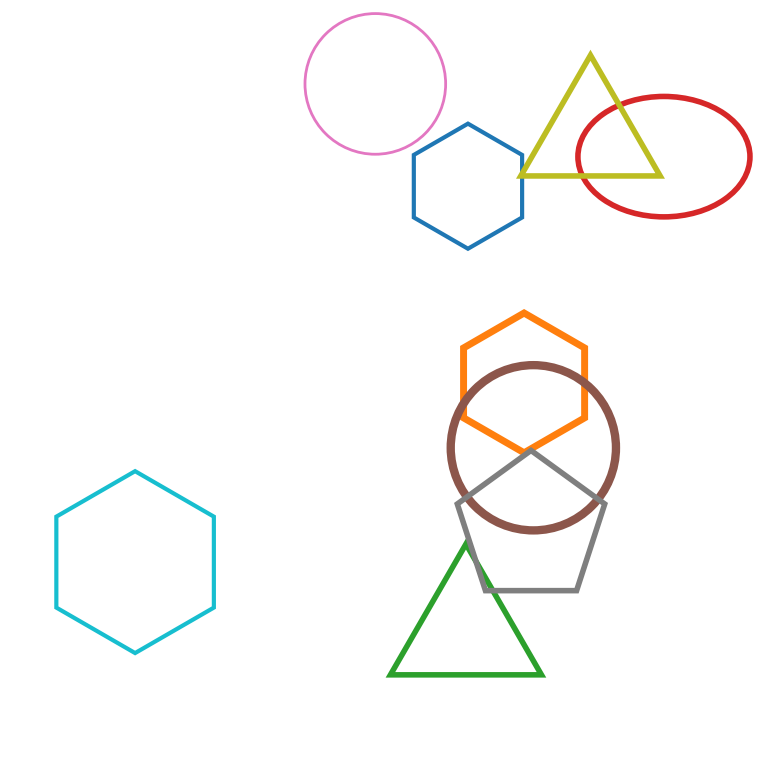[{"shape": "hexagon", "thickness": 1.5, "radius": 0.41, "center": [0.608, 0.758]}, {"shape": "hexagon", "thickness": 2.5, "radius": 0.45, "center": [0.681, 0.503]}, {"shape": "triangle", "thickness": 2, "radius": 0.57, "center": [0.605, 0.18]}, {"shape": "oval", "thickness": 2, "radius": 0.56, "center": [0.862, 0.797]}, {"shape": "circle", "thickness": 3, "radius": 0.54, "center": [0.693, 0.418]}, {"shape": "circle", "thickness": 1, "radius": 0.46, "center": [0.487, 0.891]}, {"shape": "pentagon", "thickness": 2, "radius": 0.5, "center": [0.69, 0.314]}, {"shape": "triangle", "thickness": 2, "radius": 0.52, "center": [0.767, 0.824]}, {"shape": "hexagon", "thickness": 1.5, "radius": 0.59, "center": [0.175, 0.27]}]